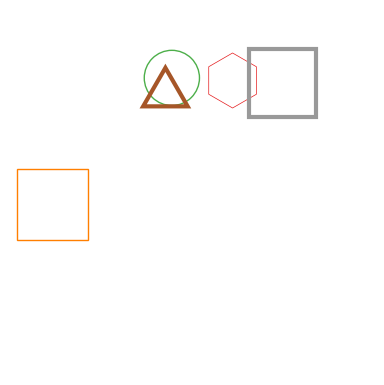[{"shape": "hexagon", "thickness": 0.5, "radius": 0.36, "center": [0.604, 0.791]}, {"shape": "circle", "thickness": 1, "radius": 0.36, "center": [0.446, 0.798]}, {"shape": "square", "thickness": 1, "radius": 0.46, "center": [0.136, 0.469]}, {"shape": "triangle", "thickness": 3, "radius": 0.33, "center": [0.43, 0.757]}, {"shape": "square", "thickness": 3, "radius": 0.44, "center": [0.733, 0.784]}]